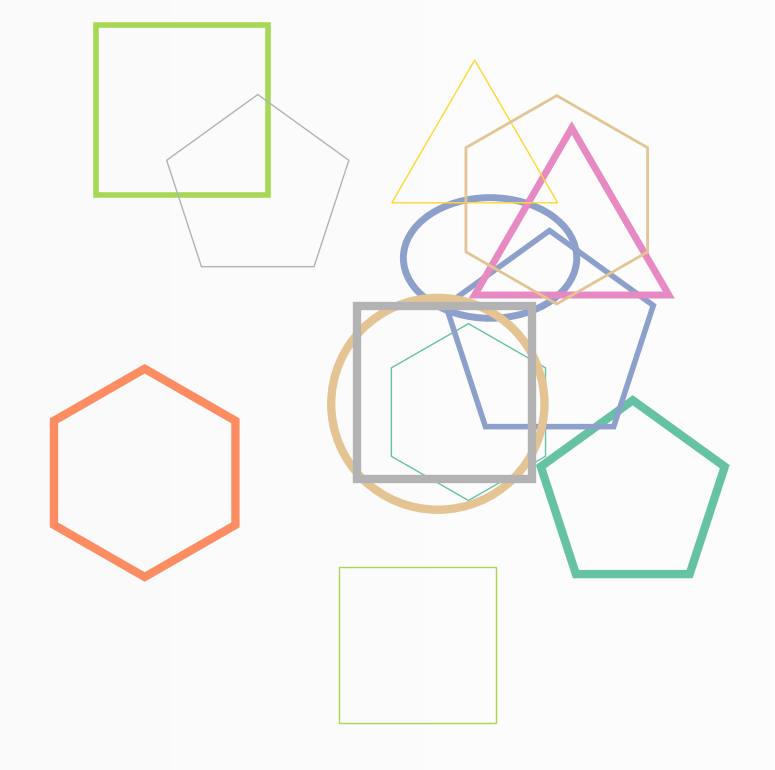[{"shape": "hexagon", "thickness": 0.5, "radius": 0.57, "center": [0.604, 0.465]}, {"shape": "pentagon", "thickness": 3, "radius": 0.62, "center": [0.816, 0.355]}, {"shape": "hexagon", "thickness": 3, "radius": 0.68, "center": [0.187, 0.386]}, {"shape": "oval", "thickness": 2.5, "radius": 0.56, "center": [0.632, 0.665]}, {"shape": "pentagon", "thickness": 2, "radius": 0.7, "center": [0.709, 0.56]}, {"shape": "triangle", "thickness": 2.5, "radius": 0.72, "center": [0.738, 0.689]}, {"shape": "square", "thickness": 0.5, "radius": 0.51, "center": [0.539, 0.163]}, {"shape": "square", "thickness": 2, "radius": 0.55, "center": [0.235, 0.857]}, {"shape": "triangle", "thickness": 0.5, "radius": 0.62, "center": [0.613, 0.798]}, {"shape": "hexagon", "thickness": 1, "radius": 0.68, "center": [0.718, 0.741]}, {"shape": "circle", "thickness": 3, "radius": 0.69, "center": [0.565, 0.476]}, {"shape": "pentagon", "thickness": 0.5, "radius": 0.62, "center": [0.333, 0.754]}, {"shape": "square", "thickness": 3, "radius": 0.56, "center": [0.574, 0.491]}]